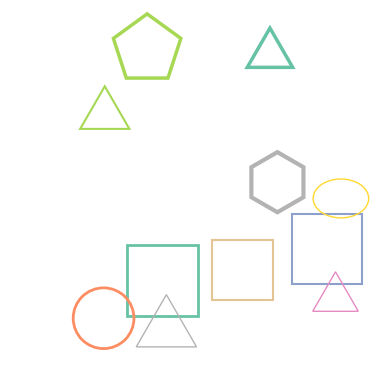[{"shape": "square", "thickness": 2, "radius": 0.46, "center": [0.423, 0.271]}, {"shape": "triangle", "thickness": 2.5, "radius": 0.34, "center": [0.701, 0.859]}, {"shape": "circle", "thickness": 2, "radius": 0.39, "center": [0.269, 0.173]}, {"shape": "square", "thickness": 1.5, "radius": 0.45, "center": [0.849, 0.353]}, {"shape": "triangle", "thickness": 1, "radius": 0.34, "center": [0.871, 0.226]}, {"shape": "triangle", "thickness": 1.5, "radius": 0.37, "center": [0.272, 0.702]}, {"shape": "pentagon", "thickness": 2.5, "radius": 0.46, "center": [0.382, 0.872]}, {"shape": "oval", "thickness": 1, "radius": 0.36, "center": [0.885, 0.485]}, {"shape": "square", "thickness": 1.5, "radius": 0.39, "center": [0.63, 0.299]}, {"shape": "triangle", "thickness": 1, "radius": 0.45, "center": [0.432, 0.144]}, {"shape": "hexagon", "thickness": 3, "radius": 0.39, "center": [0.721, 0.527]}]